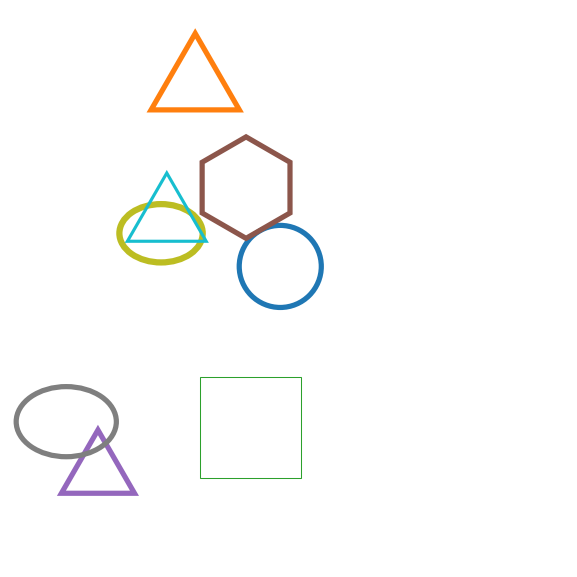[{"shape": "circle", "thickness": 2.5, "radius": 0.36, "center": [0.485, 0.538]}, {"shape": "triangle", "thickness": 2.5, "radius": 0.44, "center": [0.338, 0.853]}, {"shape": "square", "thickness": 0.5, "radius": 0.44, "center": [0.434, 0.259]}, {"shape": "triangle", "thickness": 2.5, "radius": 0.37, "center": [0.17, 0.182]}, {"shape": "hexagon", "thickness": 2.5, "radius": 0.44, "center": [0.426, 0.674]}, {"shape": "oval", "thickness": 2.5, "radius": 0.43, "center": [0.115, 0.269]}, {"shape": "oval", "thickness": 3, "radius": 0.36, "center": [0.279, 0.595]}, {"shape": "triangle", "thickness": 1.5, "radius": 0.39, "center": [0.289, 0.621]}]